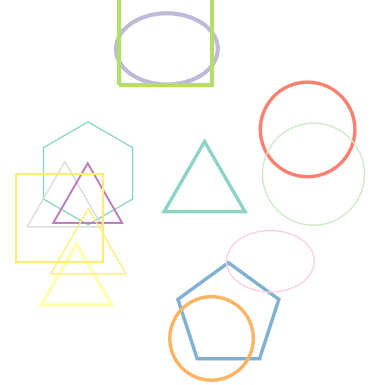[{"shape": "triangle", "thickness": 2.5, "radius": 0.61, "center": [0.531, 0.511]}, {"shape": "hexagon", "thickness": 1, "radius": 0.67, "center": [0.229, 0.55]}, {"shape": "triangle", "thickness": 2.5, "radius": 0.53, "center": [0.199, 0.261]}, {"shape": "oval", "thickness": 3, "radius": 0.66, "center": [0.433, 0.873]}, {"shape": "circle", "thickness": 2.5, "radius": 0.61, "center": [0.799, 0.664]}, {"shape": "pentagon", "thickness": 2.5, "radius": 0.69, "center": [0.593, 0.18]}, {"shape": "circle", "thickness": 2.5, "radius": 0.54, "center": [0.55, 0.121]}, {"shape": "square", "thickness": 3, "radius": 0.6, "center": [0.429, 0.9]}, {"shape": "oval", "thickness": 1, "radius": 0.57, "center": [0.702, 0.321]}, {"shape": "triangle", "thickness": 1, "radius": 0.56, "center": [0.168, 0.467]}, {"shape": "triangle", "thickness": 1.5, "radius": 0.52, "center": [0.228, 0.473]}, {"shape": "circle", "thickness": 1, "radius": 0.66, "center": [0.814, 0.548]}, {"shape": "square", "thickness": 1.5, "radius": 0.57, "center": [0.155, 0.434]}, {"shape": "triangle", "thickness": 1, "radius": 0.56, "center": [0.23, 0.345]}]